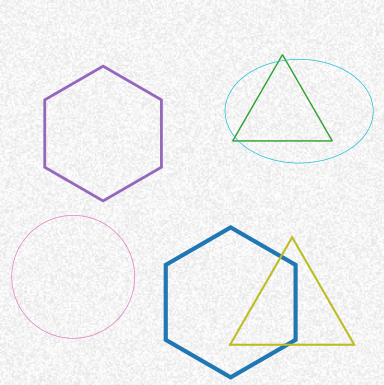[{"shape": "hexagon", "thickness": 3, "radius": 0.97, "center": [0.599, 0.215]}, {"shape": "triangle", "thickness": 1, "radius": 0.75, "center": [0.734, 0.709]}, {"shape": "hexagon", "thickness": 2, "radius": 0.87, "center": [0.268, 0.653]}, {"shape": "circle", "thickness": 0.5, "radius": 0.8, "center": [0.19, 0.281]}, {"shape": "triangle", "thickness": 1.5, "radius": 0.93, "center": [0.759, 0.198]}, {"shape": "oval", "thickness": 0.5, "radius": 0.96, "center": [0.777, 0.711]}]